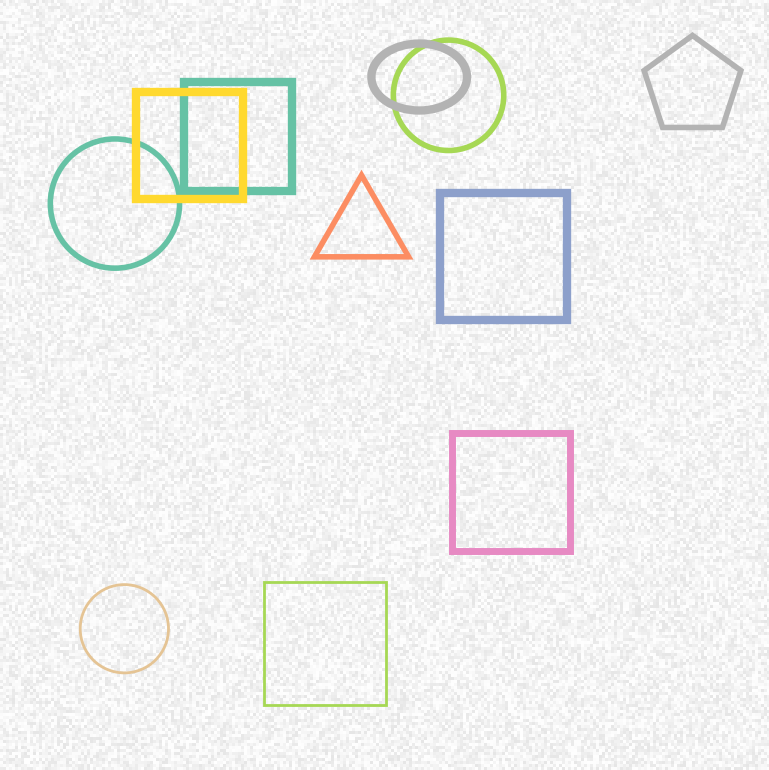[{"shape": "circle", "thickness": 2, "radius": 0.42, "center": [0.149, 0.736]}, {"shape": "square", "thickness": 3, "radius": 0.35, "center": [0.309, 0.823]}, {"shape": "triangle", "thickness": 2, "radius": 0.35, "center": [0.47, 0.702]}, {"shape": "square", "thickness": 3, "radius": 0.41, "center": [0.655, 0.666]}, {"shape": "square", "thickness": 2.5, "radius": 0.38, "center": [0.663, 0.361]}, {"shape": "square", "thickness": 1, "radius": 0.4, "center": [0.422, 0.164]}, {"shape": "circle", "thickness": 2, "radius": 0.36, "center": [0.582, 0.876]}, {"shape": "square", "thickness": 3, "radius": 0.35, "center": [0.246, 0.811]}, {"shape": "circle", "thickness": 1, "radius": 0.29, "center": [0.161, 0.183]}, {"shape": "oval", "thickness": 3, "radius": 0.31, "center": [0.544, 0.9]}, {"shape": "pentagon", "thickness": 2, "radius": 0.33, "center": [0.899, 0.888]}]